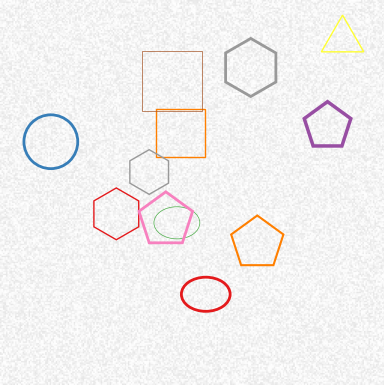[{"shape": "hexagon", "thickness": 1, "radius": 0.34, "center": [0.302, 0.445]}, {"shape": "oval", "thickness": 2, "radius": 0.32, "center": [0.534, 0.236]}, {"shape": "circle", "thickness": 2, "radius": 0.35, "center": [0.132, 0.632]}, {"shape": "oval", "thickness": 0.5, "radius": 0.3, "center": [0.459, 0.421]}, {"shape": "pentagon", "thickness": 2.5, "radius": 0.32, "center": [0.851, 0.672]}, {"shape": "square", "thickness": 1, "radius": 0.31, "center": [0.468, 0.654]}, {"shape": "pentagon", "thickness": 1.5, "radius": 0.36, "center": [0.668, 0.369]}, {"shape": "triangle", "thickness": 1, "radius": 0.32, "center": [0.89, 0.897]}, {"shape": "square", "thickness": 0.5, "radius": 0.39, "center": [0.447, 0.79]}, {"shape": "pentagon", "thickness": 2, "radius": 0.37, "center": [0.431, 0.429]}, {"shape": "hexagon", "thickness": 2, "radius": 0.38, "center": [0.651, 0.825]}, {"shape": "hexagon", "thickness": 1, "radius": 0.29, "center": [0.388, 0.553]}]